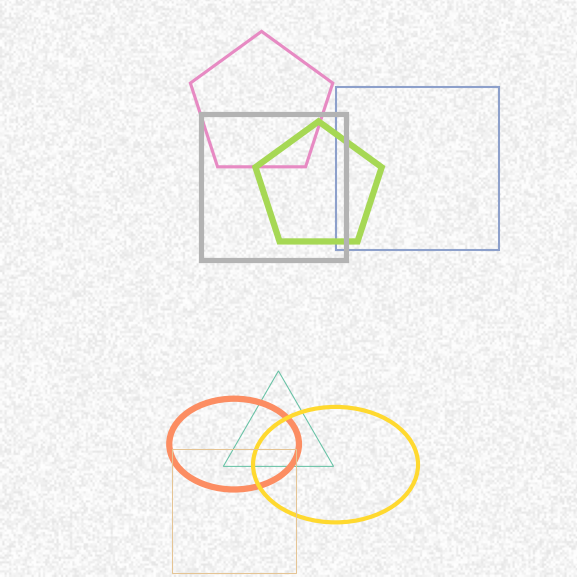[{"shape": "triangle", "thickness": 0.5, "radius": 0.55, "center": [0.482, 0.247]}, {"shape": "oval", "thickness": 3, "radius": 0.56, "center": [0.405, 0.23]}, {"shape": "square", "thickness": 1, "radius": 0.71, "center": [0.723, 0.707]}, {"shape": "pentagon", "thickness": 1.5, "radius": 0.65, "center": [0.453, 0.815]}, {"shape": "pentagon", "thickness": 3, "radius": 0.57, "center": [0.552, 0.674]}, {"shape": "oval", "thickness": 2, "radius": 0.71, "center": [0.581, 0.195]}, {"shape": "square", "thickness": 0.5, "radius": 0.53, "center": [0.405, 0.114]}, {"shape": "square", "thickness": 2.5, "radius": 0.63, "center": [0.474, 0.676]}]